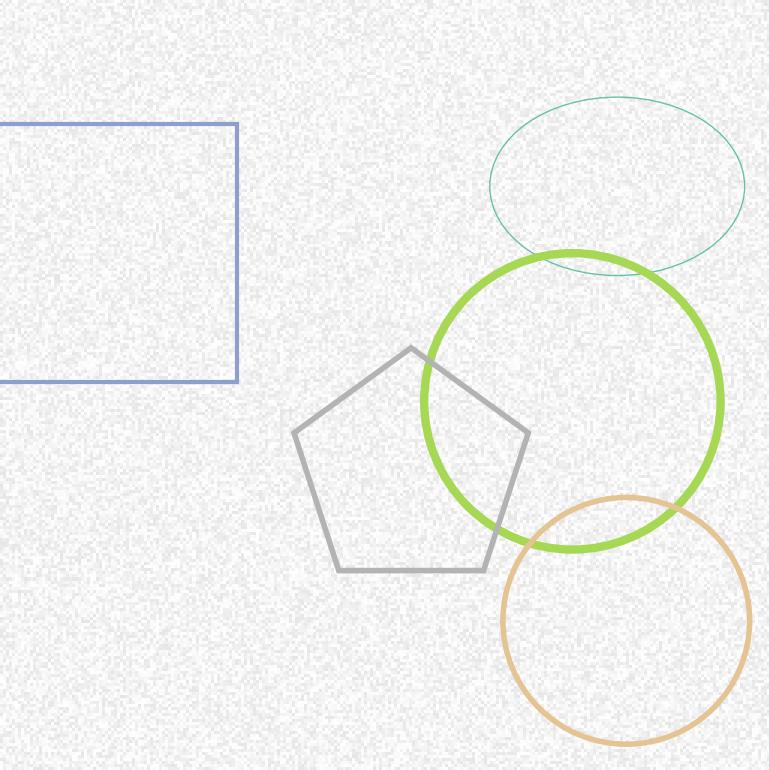[{"shape": "oval", "thickness": 0.5, "radius": 0.83, "center": [0.802, 0.758]}, {"shape": "square", "thickness": 1.5, "radius": 0.84, "center": [0.14, 0.671]}, {"shape": "circle", "thickness": 3, "radius": 0.96, "center": [0.743, 0.479]}, {"shape": "circle", "thickness": 2, "radius": 0.8, "center": [0.813, 0.194]}, {"shape": "pentagon", "thickness": 2, "radius": 0.8, "center": [0.534, 0.388]}]